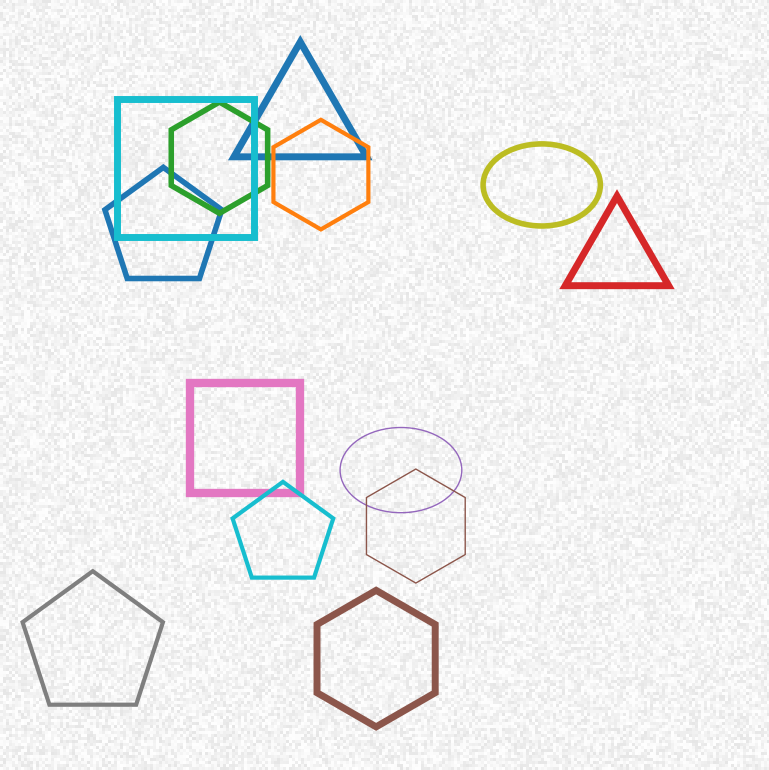[{"shape": "triangle", "thickness": 2.5, "radius": 0.5, "center": [0.39, 0.846]}, {"shape": "pentagon", "thickness": 2, "radius": 0.4, "center": [0.212, 0.703]}, {"shape": "hexagon", "thickness": 1.5, "radius": 0.36, "center": [0.417, 0.773]}, {"shape": "hexagon", "thickness": 2, "radius": 0.36, "center": [0.285, 0.795]}, {"shape": "triangle", "thickness": 2.5, "radius": 0.39, "center": [0.801, 0.668]}, {"shape": "oval", "thickness": 0.5, "radius": 0.4, "center": [0.521, 0.389]}, {"shape": "hexagon", "thickness": 0.5, "radius": 0.37, "center": [0.54, 0.317]}, {"shape": "hexagon", "thickness": 2.5, "radius": 0.44, "center": [0.488, 0.145]}, {"shape": "square", "thickness": 3, "radius": 0.36, "center": [0.318, 0.431]}, {"shape": "pentagon", "thickness": 1.5, "radius": 0.48, "center": [0.12, 0.162]}, {"shape": "oval", "thickness": 2, "radius": 0.38, "center": [0.704, 0.76]}, {"shape": "square", "thickness": 2.5, "radius": 0.45, "center": [0.241, 0.782]}, {"shape": "pentagon", "thickness": 1.5, "radius": 0.34, "center": [0.367, 0.305]}]